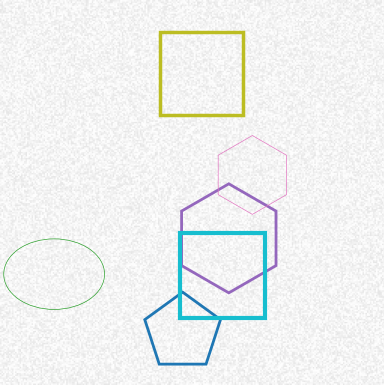[{"shape": "pentagon", "thickness": 2, "radius": 0.52, "center": [0.474, 0.138]}, {"shape": "oval", "thickness": 0.5, "radius": 0.65, "center": [0.141, 0.288]}, {"shape": "hexagon", "thickness": 2, "radius": 0.71, "center": [0.594, 0.381]}, {"shape": "hexagon", "thickness": 0.5, "radius": 0.51, "center": [0.655, 0.546]}, {"shape": "square", "thickness": 2.5, "radius": 0.54, "center": [0.525, 0.81]}, {"shape": "square", "thickness": 3, "radius": 0.55, "center": [0.578, 0.284]}]